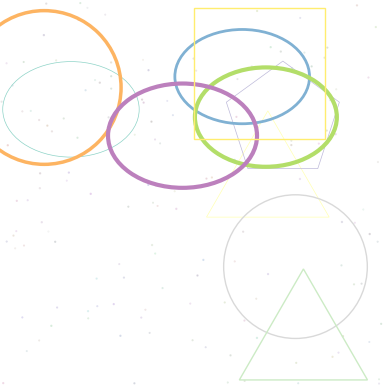[{"shape": "oval", "thickness": 0.5, "radius": 0.89, "center": [0.184, 0.716]}, {"shape": "triangle", "thickness": 0.5, "radius": 0.92, "center": [0.696, 0.528]}, {"shape": "pentagon", "thickness": 0.5, "radius": 0.77, "center": [0.735, 0.687]}, {"shape": "oval", "thickness": 2, "radius": 0.87, "center": [0.629, 0.801]}, {"shape": "circle", "thickness": 2.5, "radius": 1.0, "center": [0.115, 0.773]}, {"shape": "oval", "thickness": 3, "radius": 0.92, "center": [0.691, 0.696]}, {"shape": "circle", "thickness": 1, "radius": 0.93, "center": [0.767, 0.307]}, {"shape": "oval", "thickness": 3, "radius": 0.97, "center": [0.474, 0.648]}, {"shape": "triangle", "thickness": 1, "radius": 0.96, "center": [0.788, 0.109]}, {"shape": "square", "thickness": 1, "radius": 0.85, "center": [0.675, 0.808]}]